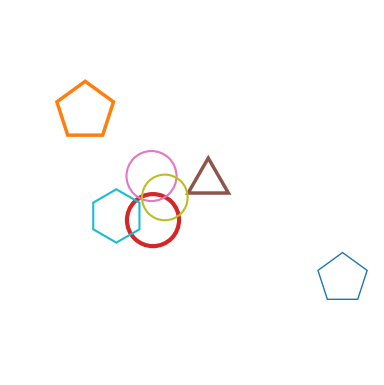[{"shape": "pentagon", "thickness": 1, "radius": 0.34, "center": [0.89, 0.277]}, {"shape": "pentagon", "thickness": 2.5, "radius": 0.39, "center": [0.221, 0.712]}, {"shape": "circle", "thickness": 3, "radius": 0.34, "center": [0.397, 0.428]}, {"shape": "triangle", "thickness": 2.5, "radius": 0.3, "center": [0.541, 0.529]}, {"shape": "circle", "thickness": 1.5, "radius": 0.32, "center": [0.393, 0.543]}, {"shape": "circle", "thickness": 1.5, "radius": 0.3, "center": [0.428, 0.487]}, {"shape": "hexagon", "thickness": 1.5, "radius": 0.35, "center": [0.302, 0.439]}]